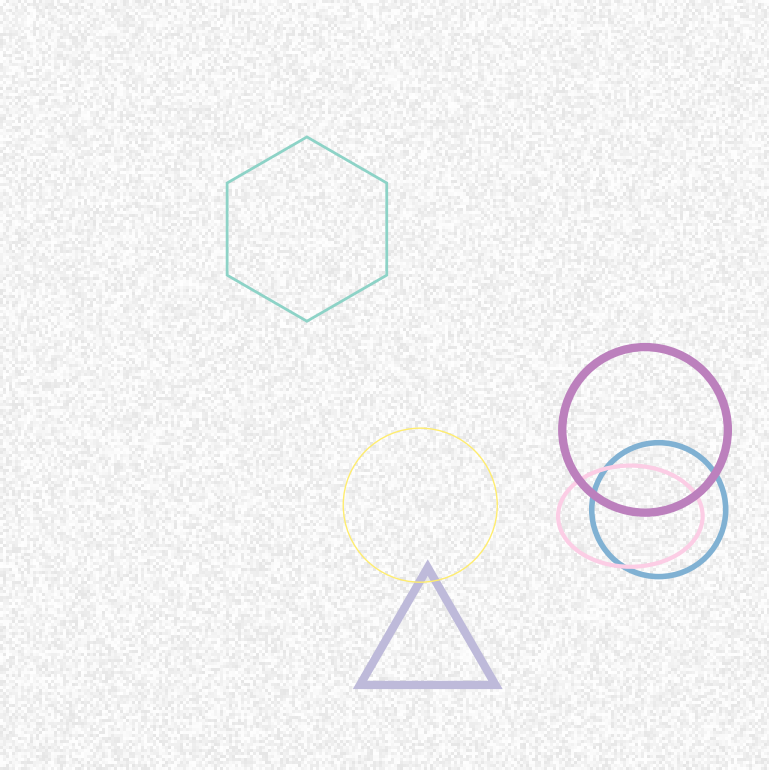[{"shape": "hexagon", "thickness": 1, "radius": 0.6, "center": [0.399, 0.702]}, {"shape": "triangle", "thickness": 3, "radius": 0.51, "center": [0.556, 0.161]}, {"shape": "circle", "thickness": 2, "radius": 0.43, "center": [0.855, 0.338]}, {"shape": "oval", "thickness": 1.5, "radius": 0.47, "center": [0.819, 0.33]}, {"shape": "circle", "thickness": 3, "radius": 0.54, "center": [0.838, 0.442]}, {"shape": "circle", "thickness": 0.5, "radius": 0.5, "center": [0.546, 0.344]}]